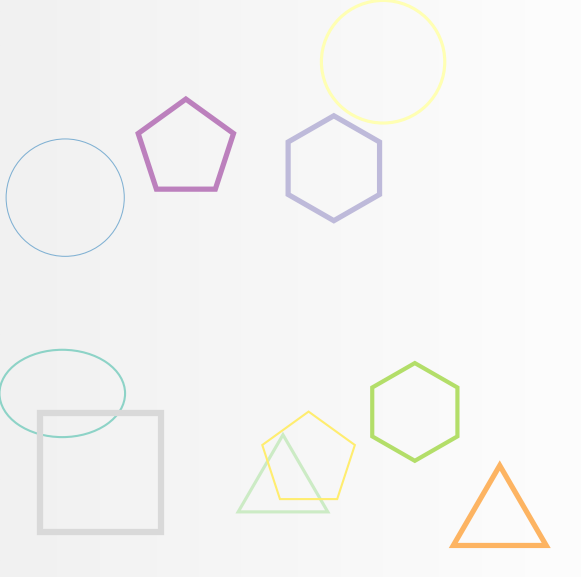[{"shape": "oval", "thickness": 1, "radius": 0.54, "center": [0.107, 0.318]}, {"shape": "circle", "thickness": 1.5, "radius": 0.53, "center": [0.659, 0.892]}, {"shape": "hexagon", "thickness": 2.5, "radius": 0.45, "center": [0.574, 0.708]}, {"shape": "circle", "thickness": 0.5, "radius": 0.51, "center": [0.112, 0.657]}, {"shape": "triangle", "thickness": 2.5, "radius": 0.46, "center": [0.86, 0.101]}, {"shape": "hexagon", "thickness": 2, "radius": 0.42, "center": [0.714, 0.286]}, {"shape": "square", "thickness": 3, "radius": 0.52, "center": [0.172, 0.181]}, {"shape": "pentagon", "thickness": 2.5, "radius": 0.43, "center": [0.32, 0.741]}, {"shape": "triangle", "thickness": 1.5, "radius": 0.45, "center": [0.487, 0.157]}, {"shape": "pentagon", "thickness": 1, "radius": 0.42, "center": [0.531, 0.203]}]